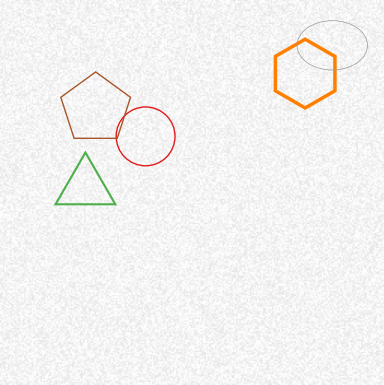[{"shape": "circle", "thickness": 1, "radius": 0.38, "center": [0.378, 0.646]}, {"shape": "triangle", "thickness": 1.5, "radius": 0.45, "center": [0.222, 0.514]}, {"shape": "hexagon", "thickness": 2.5, "radius": 0.45, "center": [0.793, 0.809]}, {"shape": "pentagon", "thickness": 1, "radius": 0.48, "center": [0.248, 0.718]}, {"shape": "oval", "thickness": 0.5, "radius": 0.46, "center": [0.863, 0.882]}]